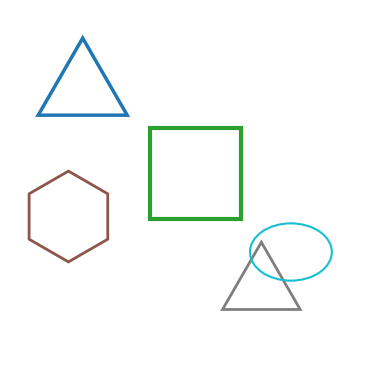[{"shape": "triangle", "thickness": 2.5, "radius": 0.67, "center": [0.215, 0.768]}, {"shape": "square", "thickness": 3, "radius": 0.59, "center": [0.508, 0.55]}, {"shape": "hexagon", "thickness": 2, "radius": 0.59, "center": [0.178, 0.438]}, {"shape": "triangle", "thickness": 2, "radius": 0.58, "center": [0.679, 0.254]}, {"shape": "oval", "thickness": 1.5, "radius": 0.53, "center": [0.756, 0.345]}]